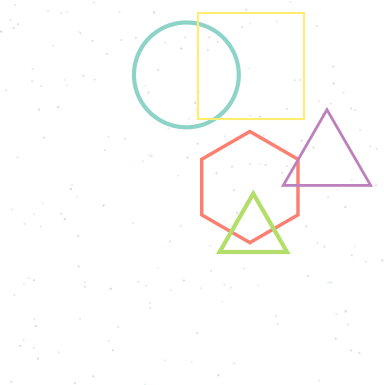[{"shape": "circle", "thickness": 3, "radius": 0.68, "center": [0.484, 0.805]}, {"shape": "hexagon", "thickness": 2.5, "radius": 0.72, "center": [0.649, 0.514]}, {"shape": "triangle", "thickness": 3, "radius": 0.51, "center": [0.658, 0.396]}, {"shape": "triangle", "thickness": 2, "radius": 0.66, "center": [0.849, 0.584]}, {"shape": "square", "thickness": 1.5, "radius": 0.69, "center": [0.652, 0.828]}]